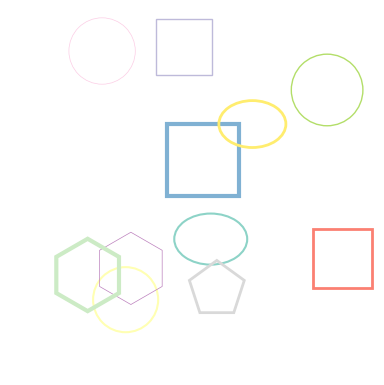[{"shape": "oval", "thickness": 1.5, "radius": 0.47, "center": [0.547, 0.379]}, {"shape": "circle", "thickness": 1.5, "radius": 0.42, "center": [0.326, 0.222]}, {"shape": "square", "thickness": 1, "radius": 0.36, "center": [0.477, 0.877]}, {"shape": "square", "thickness": 2, "radius": 0.38, "center": [0.889, 0.329]}, {"shape": "square", "thickness": 3, "radius": 0.47, "center": [0.527, 0.585]}, {"shape": "circle", "thickness": 1, "radius": 0.46, "center": [0.85, 0.766]}, {"shape": "circle", "thickness": 0.5, "radius": 0.43, "center": [0.265, 0.868]}, {"shape": "pentagon", "thickness": 2, "radius": 0.37, "center": [0.563, 0.249]}, {"shape": "hexagon", "thickness": 0.5, "radius": 0.47, "center": [0.34, 0.303]}, {"shape": "hexagon", "thickness": 3, "radius": 0.47, "center": [0.228, 0.286]}, {"shape": "oval", "thickness": 2, "radius": 0.44, "center": [0.656, 0.678]}]